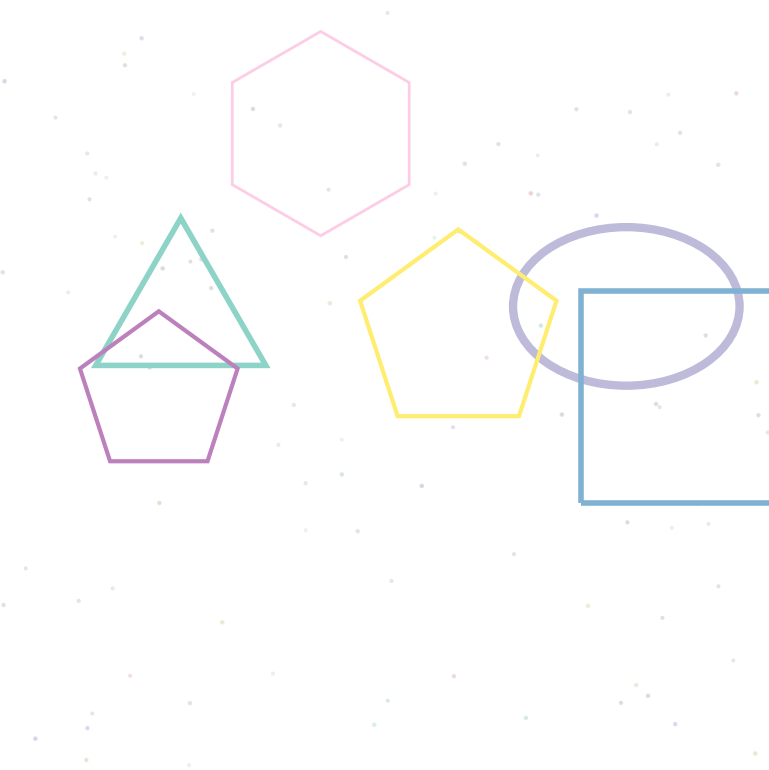[{"shape": "triangle", "thickness": 2, "radius": 0.64, "center": [0.235, 0.589]}, {"shape": "oval", "thickness": 3, "radius": 0.74, "center": [0.813, 0.602]}, {"shape": "square", "thickness": 2, "radius": 0.69, "center": [0.893, 0.484]}, {"shape": "hexagon", "thickness": 1, "radius": 0.66, "center": [0.417, 0.827]}, {"shape": "pentagon", "thickness": 1.5, "radius": 0.54, "center": [0.206, 0.488]}, {"shape": "pentagon", "thickness": 1.5, "radius": 0.67, "center": [0.595, 0.568]}]